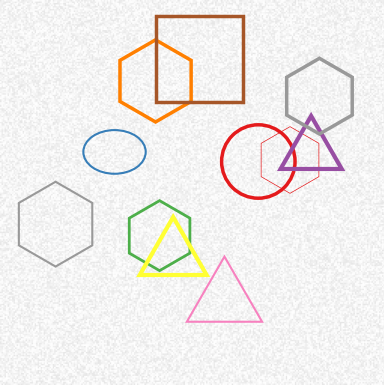[{"shape": "hexagon", "thickness": 0.5, "radius": 0.43, "center": [0.753, 0.584]}, {"shape": "circle", "thickness": 2.5, "radius": 0.48, "center": [0.671, 0.581]}, {"shape": "oval", "thickness": 1.5, "radius": 0.41, "center": [0.297, 0.605]}, {"shape": "hexagon", "thickness": 2, "radius": 0.45, "center": [0.414, 0.388]}, {"shape": "triangle", "thickness": 3, "radius": 0.46, "center": [0.808, 0.607]}, {"shape": "hexagon", "thickness": 2.5, "radius": 0.53, "center": [0.404, 0.79]}, {"shape": "triangle", "thickness": 3, "radius": 0.5, "center": [0.45, 0.336]}, {"shape": "square", "thickness": 2.5, "radius": 0.56, "center": [0.518, 0.846]}, {"shape": "triangle", "thickness": 1.5, "radius": 0.56, "center": [0.583, 0.221]}, {"shape": "hexagon", "thickness": 2.5, "radius": 0.49, "center": [0.83, 0.75]}, {"shape": "hexagon", "thickness": 1.5, "radius": 0.55, "center": [0.144, 0.418]}]